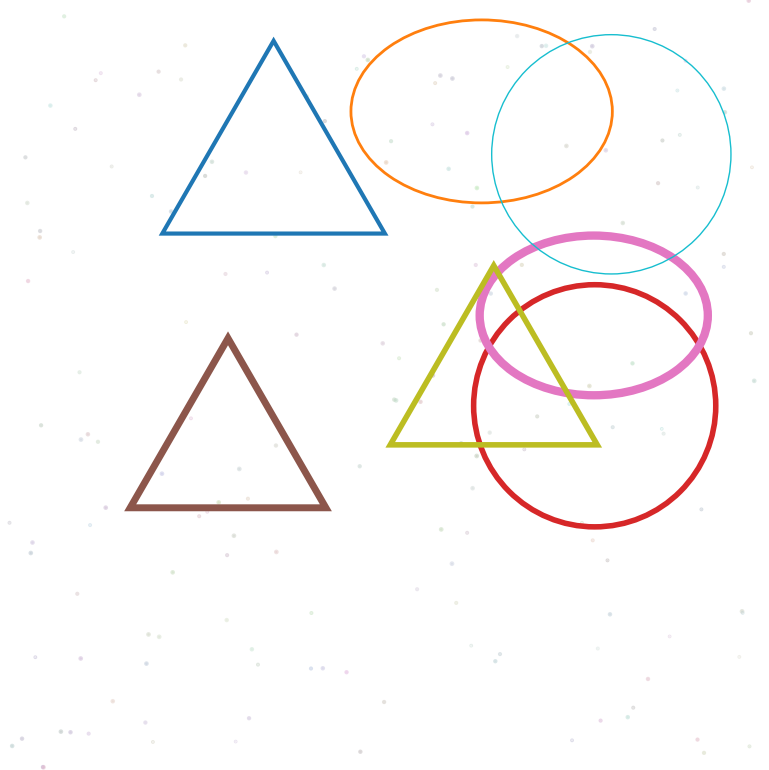[{"shape": "triangle", "thickness": 1.5, "radius": 0.83, "center": [0.355, 0.78]}, {"shape": "oval", "thickness": 1, "radius": 0.85, "center": [0.626, 0.855]}, {"shape": "circle", "thickness": 2, "radius": 0.79, "center": [0.772, 0.473]}, {"shape": "triangle", "thickness": 2.5, "radius": 0.73, "center": [0.296, 0.414]}, {"shape": "oval", "thickness": 3, "radius": 0.74, "center": [0.771, 0.59]}, {"shape": "triangle", "thickness": 2, "radius": 0.78, "center": [0.641, 0.5]}, {"shape": "circle", "thickness": 0.5, "radius": 0.78, "center": [0.794, 0.8]}]